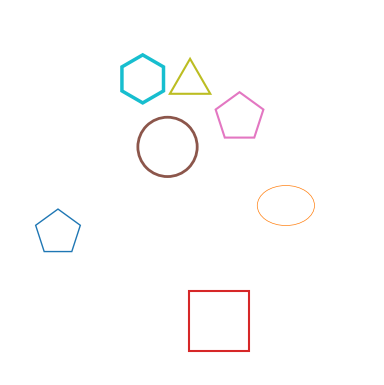[{"shape": "pentagon", "thickness": 1, "radius": 0.31, "center": [0.151, 0.396]}, {"shape": "oval", "thickness": 0.5, "radius": 0.37, "center": [0.743, 0.466]}, {"shape": "square", "thickness": 1.5, "radius": 0.39, "center": [0.569, 0.165]}, {"shape": "circle", "thickness": 2, "radius": 0.39, "center": [0.435, 0.618]}, {"shape": "pentagon", "thickness": 1.5, "radius": 0.33, "center": [0.622, 0.695]}, {"shape": "triangle", "thickness": 1.5, "radius": 0.3, "center": [0.494, 0.787]}, {"shape": "hexagon", "thickness": 2.5, "radius": 0.31, "center": [0.371, 0.795]}]